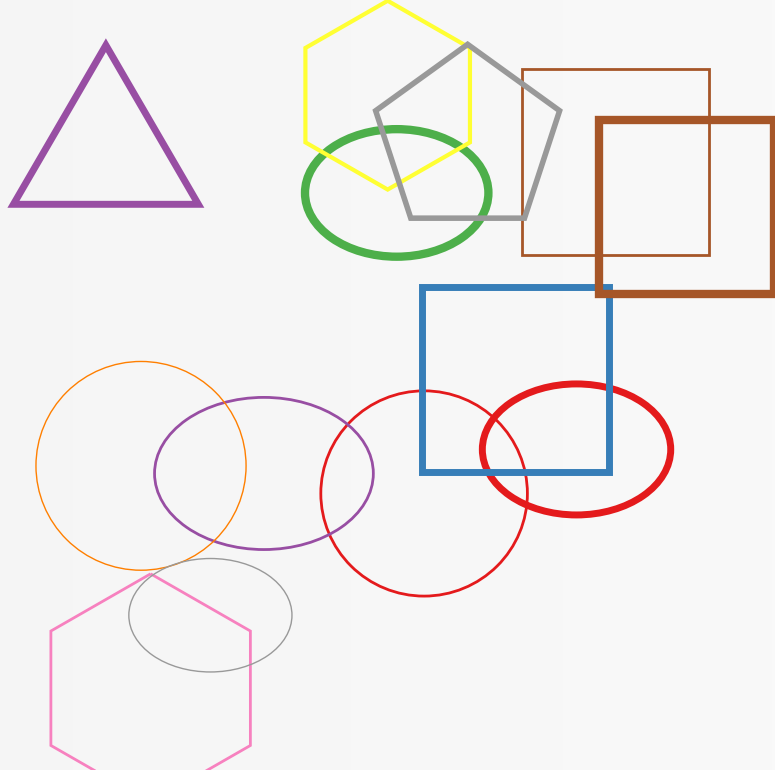[{"shape": "circle", "thickness": 1, "radius": 0.67, "center": [0.547, 0.359]}, {"shape": "oval", "thickness": 2.5, "radius": 0.61, "center": [0.744, 0.416]}, {"shape": "square", "thickness": 2.5, "radius": 0.6, "center": [0.665, 0.508]}, {"shape": "oval", "thickness": 3, "radius": 0.59, "center": [0.512, 0.749]}, {"shape": "triangle", "thickness": 2.5, "radius": 0.69, "center": [0.137, 0.804]}, {"shape": "oval", "thickness": 1, "radius": 0.71, "center": [0.341, 0.385]}, {"shape": "circle", "thickness": 0.5, "radius": 0.68, "center": [0.182, 0.395]}, {"shape": "hexagon", "thickness": 1.5, "radius": 0.61, "center": [0.5, 0.876]}, {"shape": "square", "thickness": 1, "radius": 0.6, "center": [0.794, 0.79]}, {"shape": "square", "thickness": 3, "radius": 0.56, "center": [0.885, 0.731]}, {"shape": "hexagon", "thickness": 1, "radius": 0.74, "center": [0.194, 0.106]}, {"shape": "pentagon", "thickness": 2, "radius": 0.62, "center": [0.603, 0.818]}, {"shape": "oval", "thickness": 0.5, "radius": 0.53, "center": [0.271, 0.201]}]